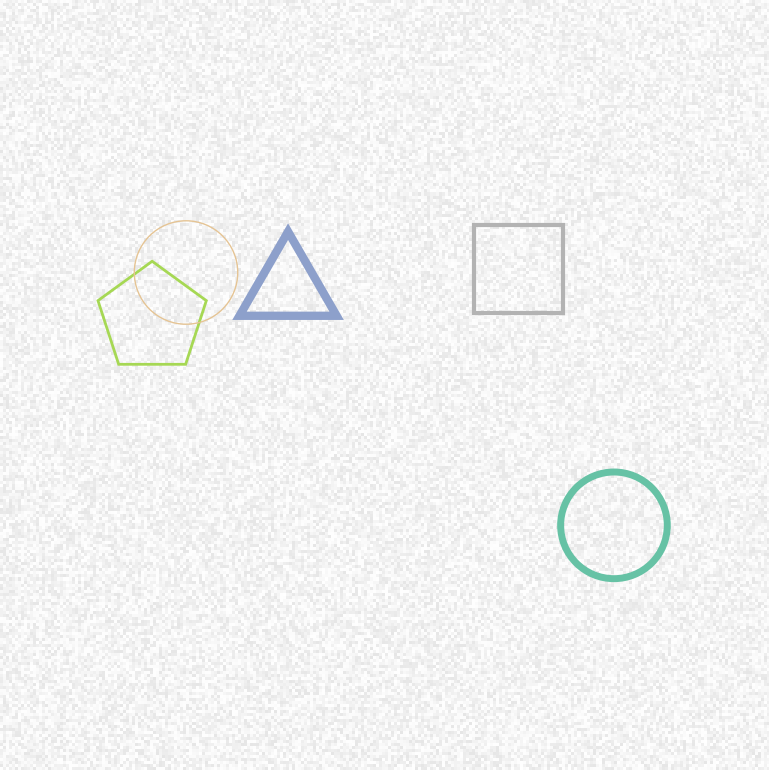[{"shape": "circle", "thickness": 2.5, "radius": 0.35, "center": [0.797, 0.318]}, {"shape": "triangle", "thickness": 3, "radius": 0.36, "center": [0.374, 0.626]}, {"shape": "pentagon", "thickness": 1, "radius": 0.37, "center": [0.198, 0.587]}, {"shape": "circle", "thickness": 0.5, "radius": 0.34, "center": [0.242, 0.646]}, {"shape": "square", "thickness": 1.5, "radius": 0.29, "center": [0.674, 0.65]}]